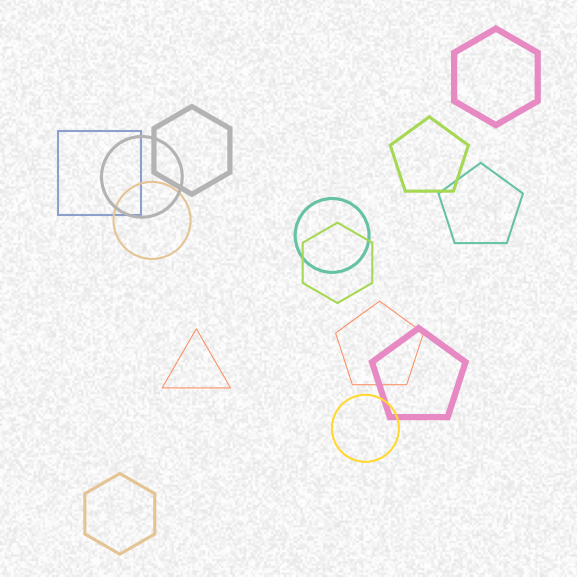[{"shape": "pentagon", "thickness": 1, "radius": 0.38, "center": [0.832, 0.64]}, {"shape": "circle", "thickness": 1.5, "radius": 0.32, "center": [0.575, 0.591]}, {"shape": "pentagon", "thickness": 0.5, "radius": 0.4, "center": [0.657, 0.398]}, {"shape": "triangle", "thickness": 0.5, "radius": 0.34, "center": [0.34, 0.362]}, {"shape": "square", "thickness": 1, "radius": 0.36, "center": [0.173, 0.7]}, {"shape": "pentagon", "thickness": 3, "radius": 0.43, "center": [0.725, 0.346]}, {"shape": "hexagon", "thickness": 3, "radius": 0.42, "center": [0.859, 0.866]}, {"shape": "pentagon", "thickness": 1.5, "radius": 0.36, "center": [0.743, 0.726]}, {"shape": "hexagon", "thickness": 1, "radius": 0.35, "center": [0.584, 0.544]}, {"shape": "circle", "thickness": 1, "radius": 0.29, "center": [0.633, 0.257]}, {"shape": "circle", "thickness": 1, "radius": 0.33, "center": [0.263, 0.617]}, {"shape": "hexagon", "thickness": 1.5, "radius": 0.35, "center": [0.207, 0.109]}, {"shape": "hexagon", "thickness": 2.5, "radius": 0.38, "center": [0.332, 0.739]}, {"shape": "circle", "thickness": 1.5, "radius": 0.35, "center": [0.246, 0.693]}]